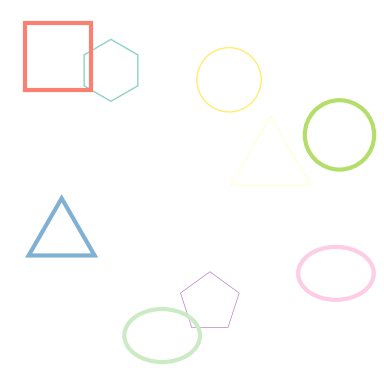[{"shape": "hexagon", "thickness": 1, "radius": 0.4, "center": [0.288, 0.817]}, {"shape": "triangle", "thickness": 0.5, "radius": 0.6, "center": [0.703, 0.579]}, {"shape": "square", "thickness": 3, "radius": 0.43, "center": [0.151, 0.853]}, {"shape": "triangle", "thickness": 3, "radius": 0.49, "center": [0.16, 0.386]}, {"shape": "circle", "thickness": 3, "radius": 0.45, "center": [0.882, 0.65]}, {"shape": "oval", "thickness": 3, "radius": 0.49, "center": [0.873, 0.29]}, {"shape": "pentagon", "thickness": 0.5, "radius": 0.4, "center": [0.545, 0.214]}, {"shape": "oval", "thickness": 3, "radius": 0.49, "center": [0.421, 0.128]}, {"shape": "circle", "thickness": 1, "radius": 0.42, "center": [0.595, 0.793]}]